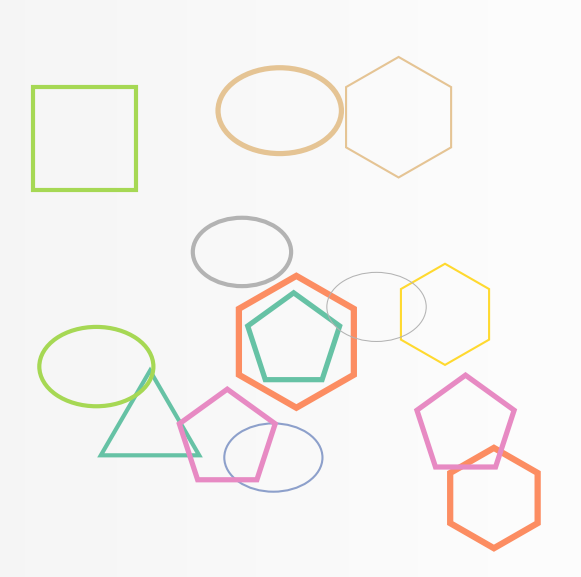[{"shape": "pentagon", "thickness": 2.5, "radius": 0.42, "center": [0.505, 0.409]}, {"shape": "triangle", "thickness": 2, "radius": 0.49, "center": [0.258, 0.26]}, {"shape": "hexagon", "thickness": 3, "radius": 0.43, "center": [0.85, 0.137]}, {"shape": "hexagon", "thickness": 3, "radius": 0.57, "center": [0.51, 0.407]}, {"shape": "oval", "thickness": 1, "radius": 0.42, "center": [0.47, 0.207]}, {"shape": "pentagon", "thickness": 2.5, "radius": 0.44, "center": [0.801, 0.262]}, {"shape": "pentagon", "thickness": 2.5, "radius": 0.43, "center": [0.391, 0.239]}, {"shape": "oval", "thickness": 2, "radius": 0.49, "center": [0.166, 0.364]}, {"shape": "square", "thickness": 2, "radius": 0.44, "center": [0.145, 0.759]}, {"shape": "hexagon", "thickness": 1, "radius": 0.44, "center": [0.766, 0.455]}, {"shape": "hexagon", "thickness": 1, "radius": 0.52, "center": [0.686, 0.796]}, {"shape": "oval", "thickness": 2.5, "radius": 0.53, "center": [0.481, 0.808]}, {"shape": "oval", "thickness": 0.5, "radius": 0.43, "center": [0.648, 0.468]}, {"shape": "oval", "thickness": 2, "radius": 0.42, "center": [0.416, 0.563]}]